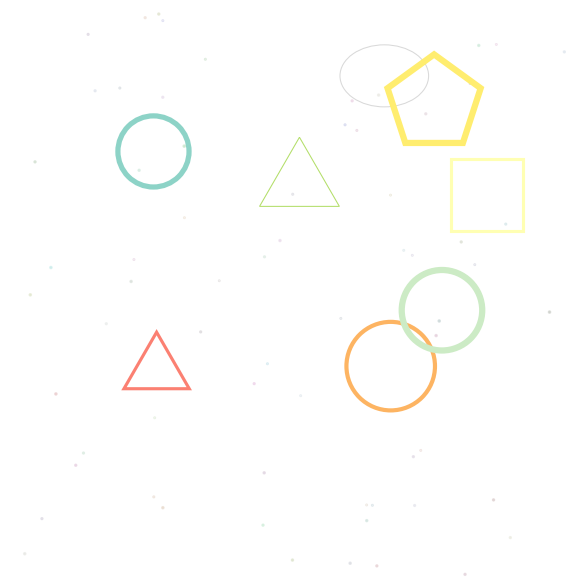[{"shape": "circle", "thickness": 2.5, "radius": 0.31, "center": [0.266, 0.737]}, {"shape": "square", "thickness": 1.5, "radius": 0.31, "center": [0.843, 0.662]}, {"shape": "triangle", "thickness": 1.5, "radius": 0.33, "center": [0.271, 0.359]}, {"shape": "circle", "thickness": 2, "radius": 0.38, "center": [0.677, 0.365]}, {"shape": "triangle", "thickness": 0.5, "radius": 0.4, "center": [0.519, 0.682]}, {"shape": "oval", "thickness": 0.5, "radius": 0.38, "center": [0.665, 0.868]}, {"shape": "circle", "thickness": 3, "radius": 0.35, "center": [0.765, 0.462]}, {"shape": "pentagon", "thickness": 3, "radius": 0.42, "center": [0.752, 0.82]}]